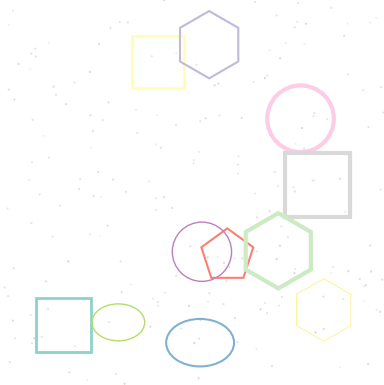[{"shape": "square", "thickness": 2, "radius": 0.35, "center": [0.165, 0.155]}, {"shape": "square", "thickness": 2, "radius": 0.34, "center": [0.411, 0.84]}, {"shape": "hexagon", "thickness": 1.5, "radius": 0.44, "center": [0.543, 0.884]}, {"shape": "pentagon", "thickness": 1.5, "radius": 0.35, "center": [0.59, 0.336]}, {"shape": "oval", "thickness": 1.5, "radius": 0.44, "center": [0.52, 0.11]}, {"shape": "oval", "thickness": 1, "radius": 0.34, "center": [0.307, 0.163]}, {"shape": "circle", "thickness": 3, "radius": 0.43, "center": [0.781, 0.692]}, {"shape": "square", "thickness": 3, "radius": 0.42, "center": [0.825, 0.518]}, {"shape": "circle", "thickness": 1, "radius": 0.38, "center": [0.525, 0.346]}, {"shape": "hexagon", "thickness": 3, "radius": 0.49, "center": [0.723, 0.349]}, {"shape": "hexagon", "thickness": 0.5, "radius": 0.41, "center": [0.841, 0.195]}]